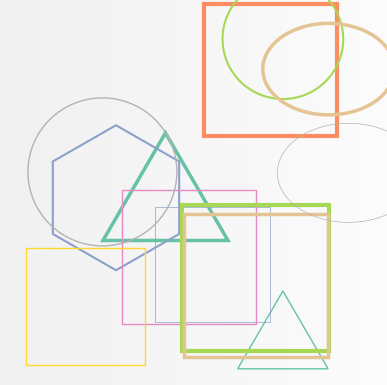[{"shape": "triangle", "thickness": 1, "radius": 0.67, "center": [0.73, 0.109]}, {"shape": "triangle", "thickness": 2.5, "radius": 0.93, "center": [0.427, 0.469]}, {"shape": "square", "thickness": 3, "radius": 0.86, "center": [0.697, 0.819]}, {"shape": "square", "thickness": 0.5, "radius": 0.74, "center": [0.549, 0.312]}, {"shape": "hexagon", "thickness": 1.5, "radius": 0.94, "center": [0.299, 0.486]}, {"shape": "square", "thickness": 1, "radius": 0.87, "center": [0.489, 0.333]}, {"shape": "square", "thickness": 3, "radius": 0.95, "center": [0.66, 0.279]}, {"shape": "circle", "thickness": 1.5, "radius": 0.78, "center": [0.73, 0.899]}, {"shape": "square", "thickness": 1, "radius": 0.76, "center": [0.221, 0.204]}, {"shape": "oval", "thickness": 2.5, "radius": 0.85, "center": [0.848, 0.821]}, {"shape": "square", "thickness": 2.5, "radius": 0.93, "center": [0.66, 0.259]}, {"shape": "circle", "thickness": 1, "radius": 0.96, "center": [0.264, 0.554]}, {"shape": "oval", "thickness": 0.5, "radius": 0.92, "center": [0.899, 0.551]}]